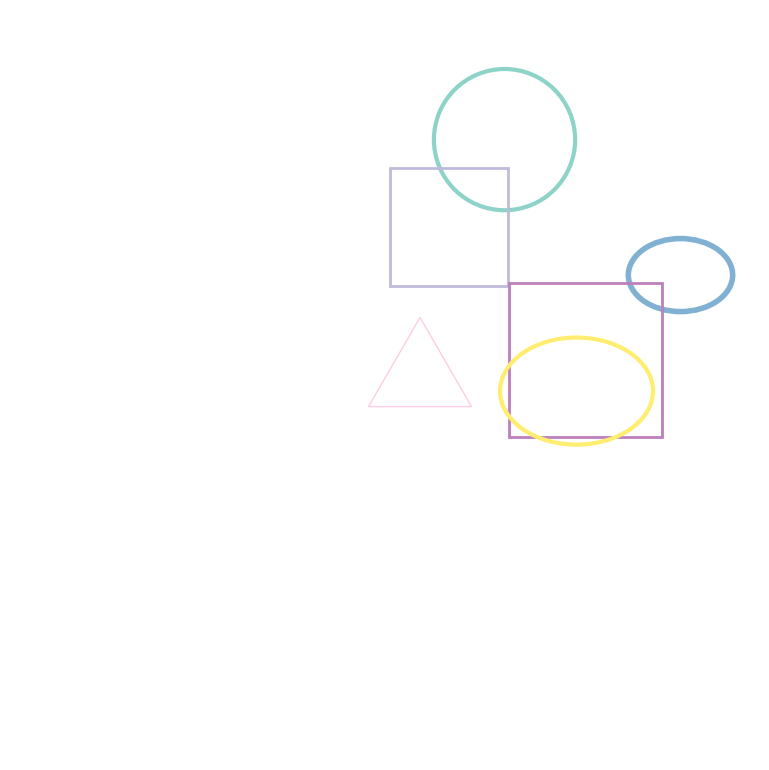[{"shape": "circle", "thickness": 1.5, "radius": 0.46, "center": [0.655, 0.819]}, {"shape": "square", "thickness": 1, "radius": 0.38, "center": [0.583, 0.705]}, {"shape": "oval", "thickness": 2, "radius": 0.34, "center": [0.884, 0.643]}, {"shape": "triangle", "thickness": 0.5, "radius": 0.39, "center": [0.546, 0.511]}, {"shape": "square", "thickness": 1, "radius": 0.5, "center": [0.76, 0.533]}, {"shape": "oval", "thickness": 1.5, "radius": 0.5, "center": [0.749, 0.492]}]